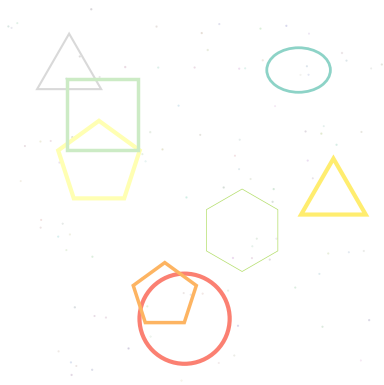[{"shape": "oval", "thickness": 2, "radius": 0.41, "center": [0.776, 0.818]}, {"shape": "pentagon", "thickness": 3, "radius": 0.56, "center": [0.257, 0.575]}, {"shape": "circle", "thickness": 3, "radius": 0.59, "center": [0.479, 0.172]}, {"shape": "pentagon", "thickness": 2.5, "radius": 0.43, "center": [0.428, 0.232]}, {"shape": "hexagon", "thickness": 0.5, "radius": 0.54, "center": [0.629, 0.402]}, {"shape": "triangle", "thickness": 1.5, "radius": 0.48, "center": [0.18, 0.817]}, {"shape": "square", "thickness": 2.5, "radius": 0.46, "center": [0.265, 0.703]}, {"shape": "triangle", "thickness": 3, "radius": 0.48, "center": [0.866, 0.491]}]